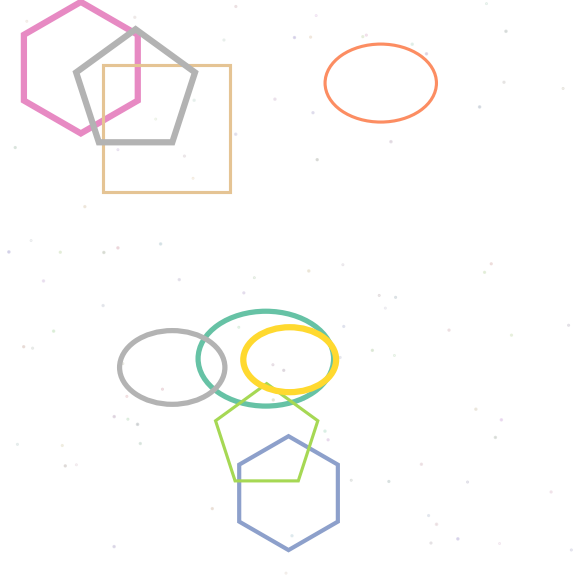[{"shape": "oval", "thickness": 2.5, "radius": 0.59, "center": [0.46, 0.378]}, {"shape": "oval", "thickness": 1.5, "radius": 0.48, "center": [0.659, 0.855]}, {"shape": "hexagon", "thickness": 2, "radius": 0.49, "center": [0.5, 0.145]}, {"shape": "hexagon", "thickness": 3, "radius": 0.57, "center": [0.14, 0.882]}, {"shape": "pentagon", "thickness": 1.5, "radius": 0.47, "center": [0.462, 0.242]}, {"shape": "oval", "thickness": 3, "radius": 0.4, "center": [0.502, 0.376]}, {"shape": "square", "thickness": 1.5, "radius": 0.55, "center": [0.289, 0.776]}, {"shape": "oval", "thickness": 2.5, "radius": 0.46, "center": [0.298, 0.363]}, {"shape": "pentagon", "thickness": 3, "radius": 0.54, "center": [0.235, 0.84]}]